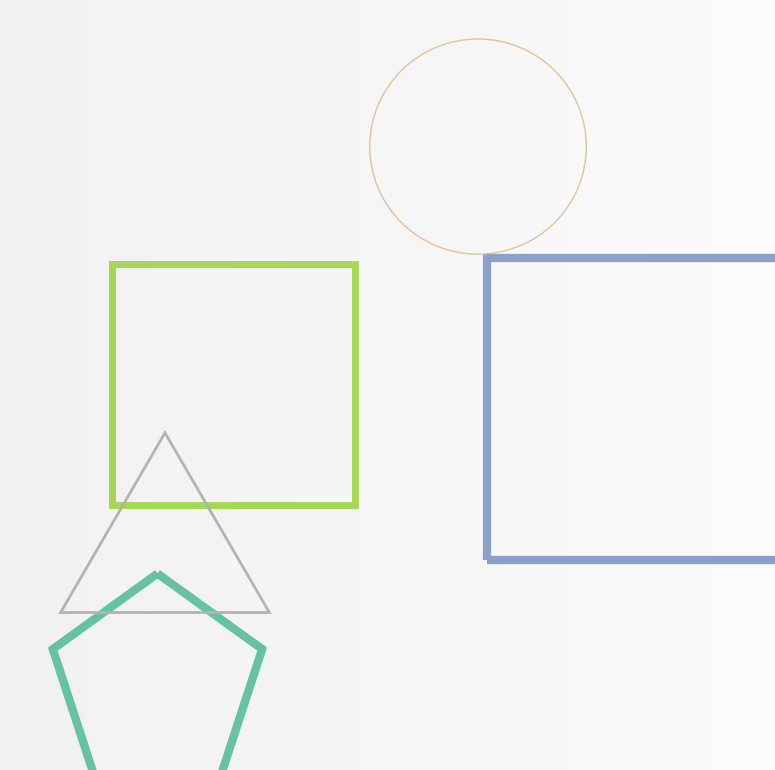[{"shape": "pentagon", "thickness": 3, "radius": 0.71, "center": [0.203, 0.113]}, {"shape": "square", "thickness": 3, "radius": 0.98, "center": [0.824, 0.469]}, {"shape": "square", "thickness": 2.5, "radius": 0.78, "center": [0.301, 0.501]}, {"shape": "circle", "thickness": 0.5, "radius": 0.7, "center": [0.617, 0.81]}, {"shape": "triangle", "thickness": 1, "radius": 0.78, "center": [0.213, 0.282]}]